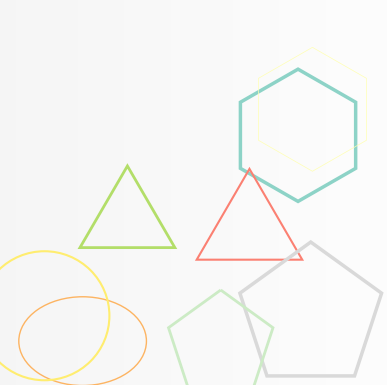[{"shape": "hexagon", "thickness": 2.5, "radius": 0.86, "center": [0.769, 0.649]}, {"shape": "hexagon", "thickness": 0.5, "radius": 0.8, "center": [0.806, 0.716]}, {"shape": "triangle", "thickness": 1.5, "radius": 0.79, "center": [0.644, 0.404]}, {"shape": "oval", "thickness": 1, "radius": 0.82, "center": [0.213, 0.114]}, {"shape": "triangle", "thickness": 2, "radius": 0.71, "center": [0.329, 0.428]}, {"shape": "pentagon", "thickness": 2.5, "radius": 0.96, "center": [0.802, 0.179]}, {"shape": "pentagon", "thickness": 2, "radius": 0.71, "center": [0.57, 0.105]}, {"shape": "circle", "thickness": 1.5, "radius": 0.84, "center": [0.115, 0.18]}]